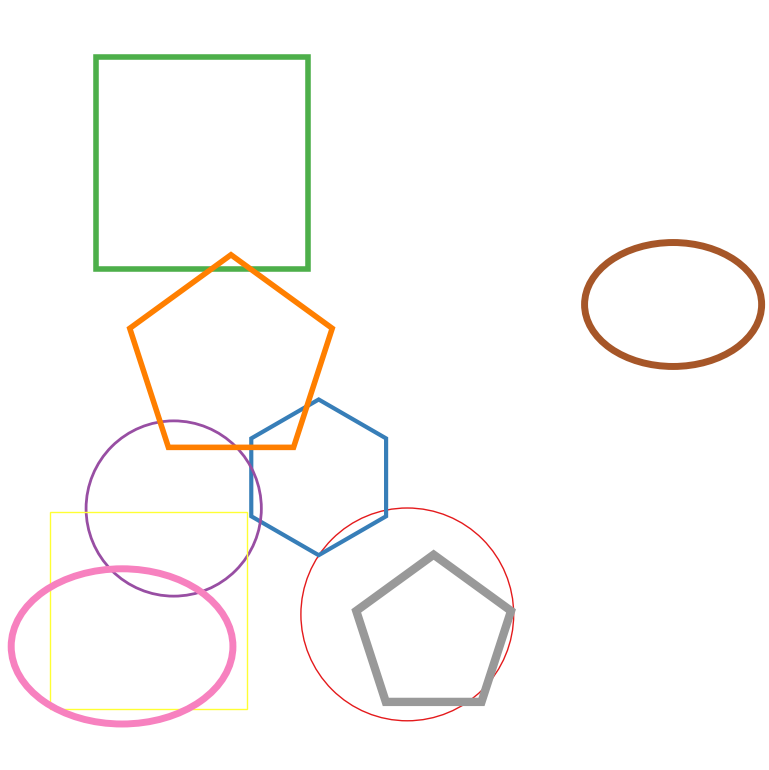[{"shape": "circle", "thickness": 0.5, "radius": 0.69, "center": [0.529, 0.202]}, {"shape": "hexagon", "thickness": 1.5, "radius": 0.51, "center": [0.414, 0.38]}, {"shape": "square", "thickness": 2, "radius": 0.69, "center": [0.262, 0.788]}, {"shape": "circle", "thickness": 1, "radius": 0.57, "center": [0.226, 0.34]}, {"shape": "pentagon", "thickness": 2, "radius": 0.69, "center": [0.3, 0.531]}, {"shape": "square", "thickness": 0.5, "radius": 0.64, "center": [0.193, 0.207]}, {"shape": "oval", "thickness": 2.5, "radius": 0.57, "center": [0.874, 0.605]}, {"shape": "oval", "thickness": 2.5, "radius": 0.72, "center": [0.159, 0.161]}, {"shape": "pentagon", "thickness": 3, "radius": 0.53, "center": [0.563, 0.174]}]